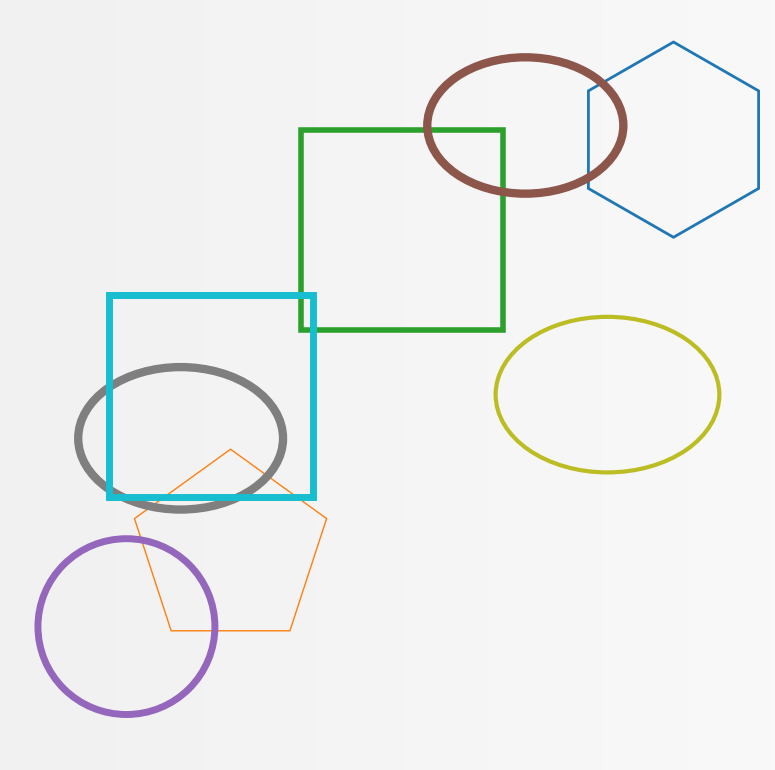[{"shape": "hexagon", "thickness": 1, "radius": 0.63, "center": [0.869, 0.819]}, {"shape": "pentagon", "thickness": 0.5, "radius": 0.65, "center": [0.297, 0.286]}, {"shape": "square", "thickness": 2, "radius": 0.65, "center": [0.518, 0.701]}, {"shape": "circle", "thickness": 2.5, "radius": 0.57, "center": [0.163, 0.186]}, {"shape": "oval", "thickness": 3, "radius": 0.63, "center": [0.678, 0.837]}, {"shape": "oval", "thickness": 3, "radius": 0.66, "center": [0.233, 0.431]}, {"shape": "oval", "thickness": 1.5, "radius": 0.72, "center": [0.784, 0.487]}, {"shape": "square", "thickness": 2.5, "radius": 0.66, "center": [0.272, 0.485]}]